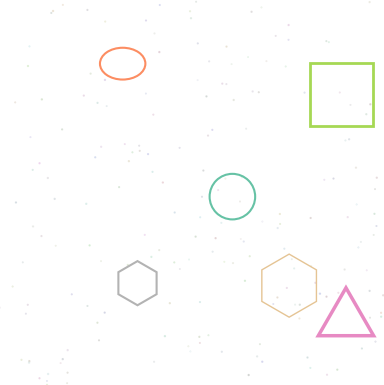[{"shape": "circle", "thickness": 1.5, "radius": 0.3, "center": [0.604, 0.489]}, {"shape": "oval", "thickness": 1.5, "radius": 0.29, "center": [0.319, 0.835]}, {"shape": "triangle", "thickness": 2.5, "radius": 0.41, "center": [0.899, 0.169]}, {"shape": "square", "thickness": 2, "radius": 0.41, "center": [0.887, 0.755]}, {"shape": "hexagon", "thickness": 1, "radius": 0.41, "center": [0.751, 0.258]}, {"shape": "hexagon", "thickness": 1.5, "radius": 0.29, "center": [0.357, 0.264]}]